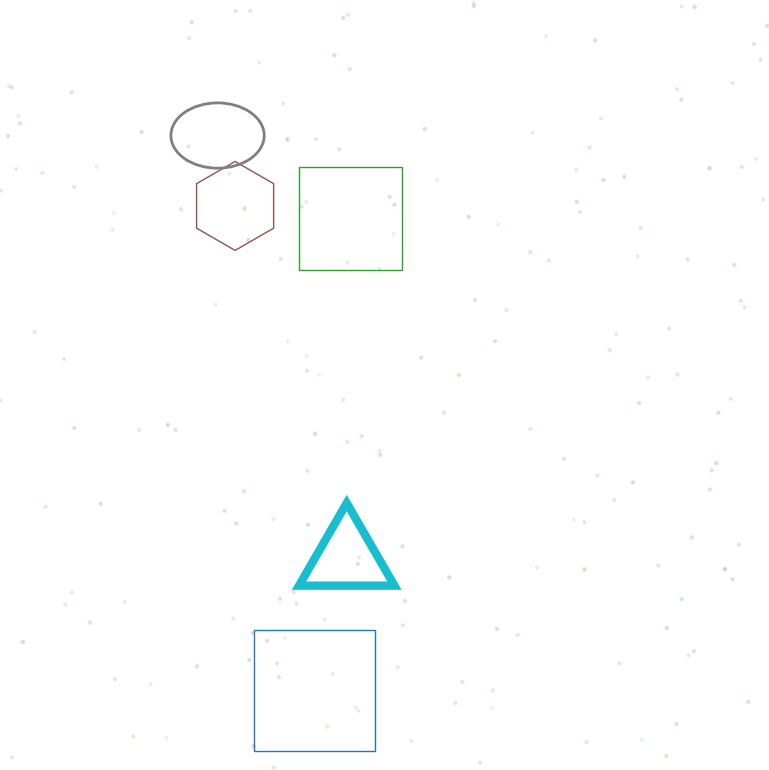[{"shape": "square", "thickness": 0.5, "radius": 0.39, "center": [0.409, 0.103]}, {"shape": "square", "thickness": 0.5, "radius": 0.34, "center": [0.455, 0.716]}, {"shape": "hexagon", "thickness": 0.5, "radius": 0.29, "center": [0.305, 0.733]}, {"shape": "oval", "thickness": 1, "radius": 0.3, "center": [0.283, 0.824]}, {"shape": "triangle", "thickness": 3, "radius": 0.36, "center": [0.45, 0.275]}]